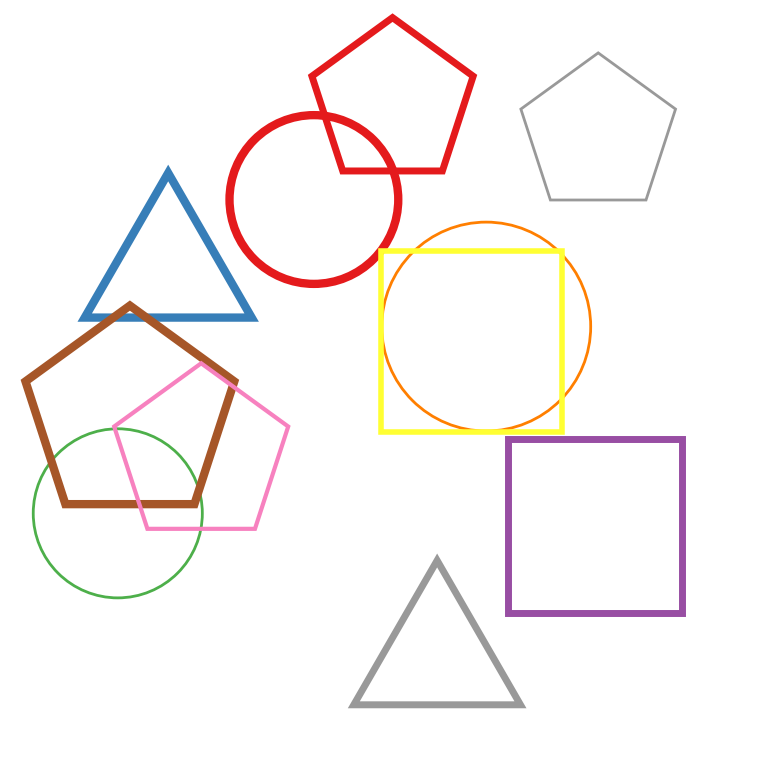[{"shape": "pentagon", "thickness": 2.5, "radius": 0.55, "center": [0.51, 0.867]}, {"shape": "circle", "thickness": 3, "radius": 0.55, "center": [0.408, 0.741]}, {"shape": "triangle", "thickness": 3, "radius": 0.63, "center": [0.218, 0.65]}, {"shape": "circle", "thickness": 1, "radius": 0.55, "center": [0.153, 0.333]}, {"shape": "square", "thickness": 2.5, "radius": 0.56, "center": [0.773, 0.317]}, {"shape": "circle", "thickness": 1, "radius": 0.68, "center": [0.631, 0.576]}, {"shape": "square", "thickness": 2, "radius": 0.59, "center": [0.613, 0.557]}, {"shape": "pentagon", "thickness": 3, "radius": 0.71, "center": [0.169, 0.461]}, {"shape": "pentagon", "thickness": 1.5, "radius": 0.59, "center": [0.261, 0.409]}, {"shape": "pentagon", "thickness": 1, "radius": 0.53, "center": [0.777, 0.826]}, {"shape": "triangle", "thickness": 2.5, "radius": 0.62, "center": [0.568, 0.147]}]